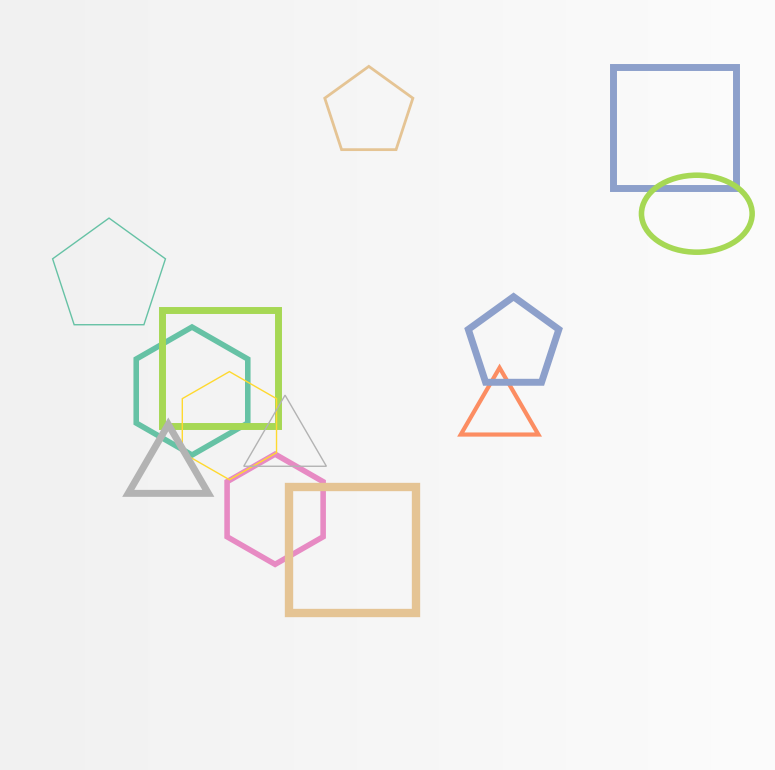[{"shape": "pentagon", "thickness": 0.5, "radius": 0.38, "center": [0.141, 0.64]}, {"shape": "hexagon", "thickness": 2, "radius": 0.42, "center": [0.248, 0.492]}, {"shape": "triangle", "thickness": 1.5, "radius": 0.29, "center": [0.645, 0.465]}, {"shape": "square", "thickness": 2.5, "radius": 0.39, "center": [0.87, 0.835]}, {"shape": "pentagon", "thickness": 2.5, "radius": 0.31, "center": [0.663, 0.553]}, {"shape": "hexagon", "thickness": 2, "radius": 0.36, "center": [0.355, 0.339]}, {"shape": "square", "thickness": 2.5, "radius": 0.37, "center": [0.284, 0.522]}, {"shape": "oval", "thickness": 2, "radius": 0.36, "center": [0.899, 0.722]}, {"shape": "hexagon", "thickness": 0.5, "radius": 0.35, "center": [0.296, 0.447]}, {"shape": "pentagon", "thickness": 1, "radius": 0.3, "center": [0.476, 0.854]}, {"shape": "square", "thickness": 3, "radius": 0.41, "center": [0.455, 0.286]}, {"shape": "triangle", "thickness": 2.5, "radius": 0.3, "center": [0.217, 0.389]}, {"shape": "triangle", "thickness": 0.5, "radius": 0.31, "center": [0.368, 0.425]}]